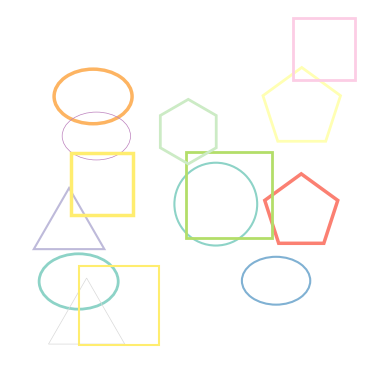[{"shape": "circle", "thickness": 1.5, "radius": 0.54, "center": [0.561, 0.47]}, {"shape": "oval", "thickness": 2, "radius": 0.51, "center": [0.204, 0.269]}, {"shape": "pentagon", "thickness": 2, "radius": 0.53, "center": [0.784, 0.719]}, {"shape": "triangle", "thickness": 1.5, "radius": 0.53, "center": [0.179, 0.406]}, {"shape": "pentagon", "thickness": 2.5, "radius": 0.5, "center": [0.782, 0.449]}, {"shape": "oval", "thickness": 1.5, "radius": 0.44, "center": [0.717, 0.271]}, {"shape": "oval", "thickness": 2.5, "radius": 0.51, "center": [0.242, 0.749]}, {"shape": "square", "thickness": 2, "radius": 0.56, "center": [0.594, 0.494]}, {"shape": "square", "thickness": 2, "radius": 0.4, "center": [0.842, 0.872]}, {"shape": "triangle", "thickness": 0.5, "radius": 0.57, "center": [0.225, 0.163]}, {"shape": "oval", "thickness": 0.5, "radius": 0.44, "center": [0.25, 0.647]}, {"shape": "hexagon", "thickness": 2, "radius": 0.42, "center": [0.489, 0.658]}, {"shape": "square", "thickness": 2.5, "radius": 0.4, "center": [0.266, 0.521]}, {"shape": "square", "thickness": 1.5, "radius": 0.52, "center": [0.309, 0.207]}]